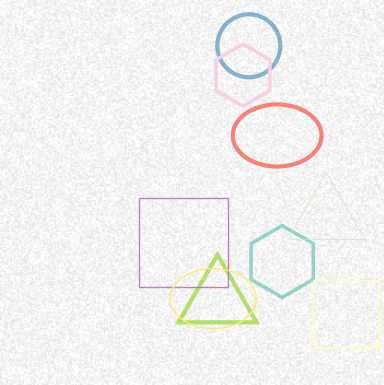[{"shape": "hexagon", "thickness": 2.5, "radius": 0.47, "center": [0.733, 0.321]}, {"shape": "square", "thickness": 1, "radius": 0.43, "center": [0.899, 0.186]}, {"shape": "oval", "thickness": 3, "radius": 0.58, "center": [0.72, 0.648]}, {"shape": "circle", "thickness": 3, "radius": 0.41, "center": [0.646, 0.881]}, {"shape": "triangle", "thickness": 3, "radius": 0.59, "center": [0.565, 0.221]}, {"shape": "hexagon", "thickness": 2.5, "radius": 0.4, "center": [0.631, 0.805]}, {"shape": "square", "thickness": 1, "radius": 0.57, "center": [0.477, 0.37]}, {"shape": "triangle", "thickness": 0.5, "radius": 0.58, "center": [0.847, 0.436]}, {"shape": "oval", "thickness": 1, "radius": 0.56, "center": [0.554, 0.224]}]